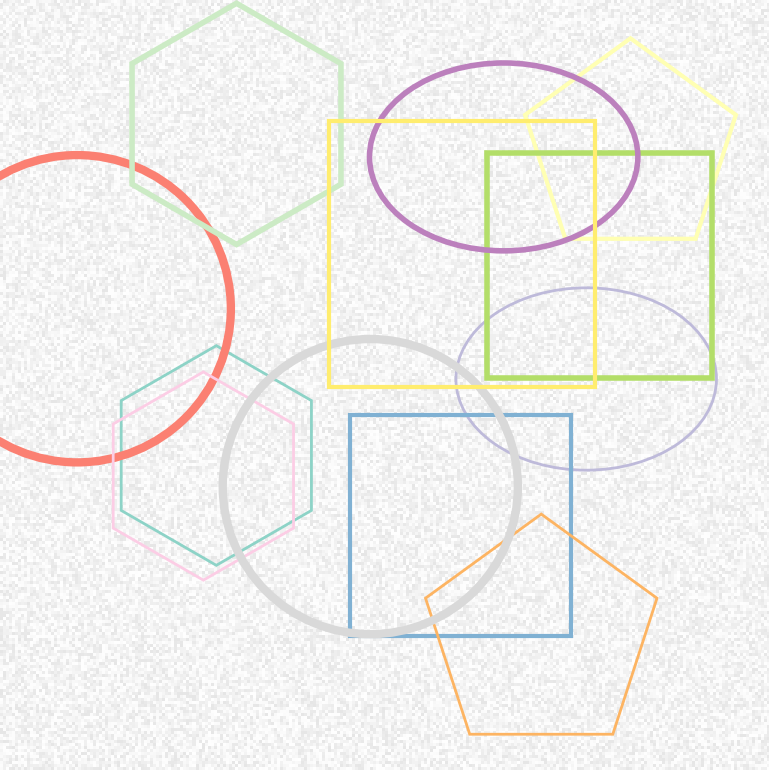[{"shape": "hexagon", "thickness": 1, "radius": 0.71, "center": [0.281, 0.408]}, {"shape": "pentagon", "thickness": 1.5, "radius": 0.72, "center": [0.819, 0.806]}, {"shape": "oval", "thickness": 1, "radius": 0.85, "center": [0.761, 0.508]}, {"shape": "circle", "thickness": 3, "radius": 1.0, "center": [0.1, 0.599]}, {"shape": "square", "thickness": 1.5, "radius": 0.72, "center": [0.598, 0.317]}, {"shape": "pentagon", "thickness": 1, "radius": 0.79, "center": [0.703, 0.174]}, {"shape": "square", "thickness": 2, "radius": 0.73, "center": [0.779, 0.655]}, {"shape": "hexagon", "thickness": 1, "radius": 0.68, "center": [0.264, 0.382]}, {"shape": "circle", "thickness": 3, "radius": 0.96, "center": [0.481, 0.368]}, {"shape": "oval", "thickness": 2, "radius": 0.87, "center": [0.654, 0.796]}, {"shape": "hexagon", "thickness": 2, "radius": 0.78, "center": [0.307, 0.839]}, {"shape": "square", "thickness": 1.5, "radius": 0.86, "center": [0.6, 0.67]}]